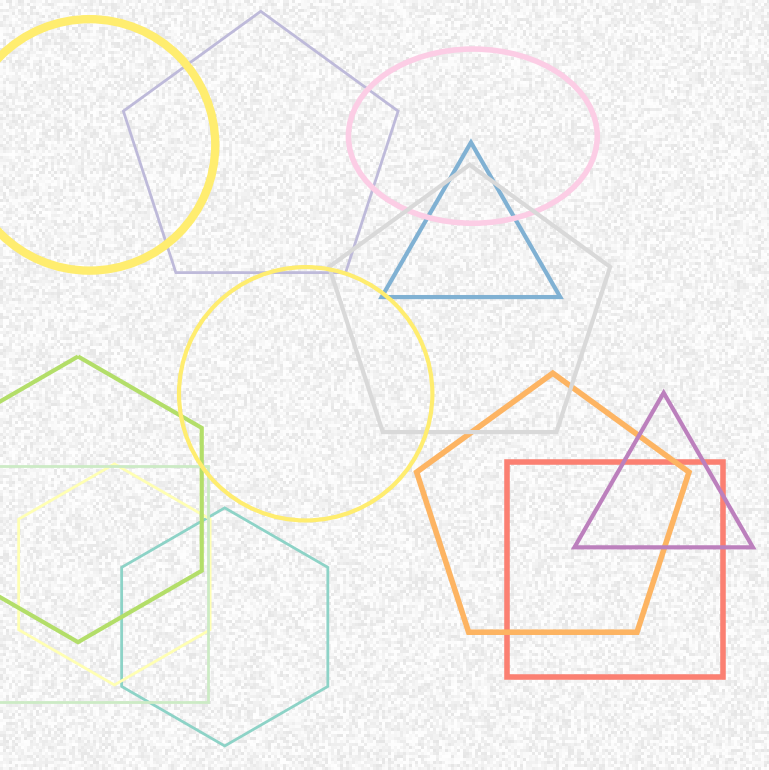[{"shape": "hexagon", "thickness": 1, "radius": 0.77, "center": [0.292, 0.186]}, {"shape": "hexagon", "thickness": 1, "radius": 0.72, "center": [0.149, 0.254]}, {"shape": "pentagon", "thickness": 1, "radius": 0.94, "center": [0.339, 0.798]}, {"shape": "square", "thickness": 2, "radius": 0.7, "center": [0.799, 0.261]}, {"shape": "triangle", "thickness": 1.5, "radius": 0.67, "center": [0.612, 0.681]}, {"shape": "pentagon", "thickness": 2, "radius": 0.93, "center": [0.718, 0.329]}, {"shape": "hexagon", "thickness": 1.5, "radius": 0.93, "center": [0.101, 0.352]}, {"shape": "oval", "thickness": 2, "radius": 0.81, "center": [0.614, 0.823]}, {"shape": "pentagon", "thickness": 1.5, "radius": 0.96, "center": [0.61, 0.594]}, {"shape": "triangle", "thickness": 1.5, "radius": 0.67, "center": [0.862, 0.356]}, {"shape": "square", "thickness": 1, "radius": 0.77, "center": [0.117, 0.242]}, {"shape": "circle", "thickness": 3, "radius": 0.82, "center": [0.116, 0.812]}, {"shape": "circle", "thickness": 1.5, "radius": 0.82, "center": [0.397, 0.489]}]